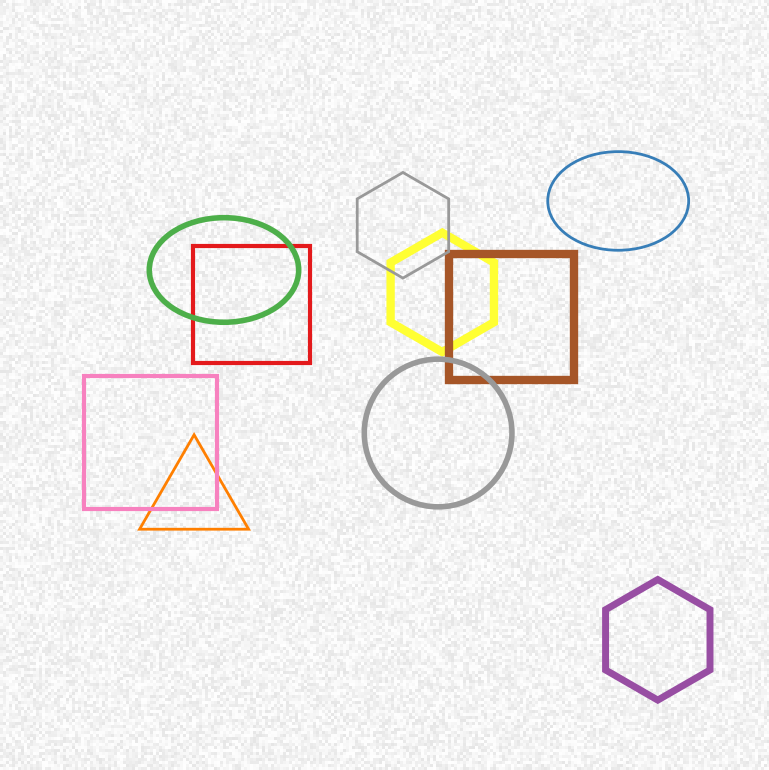[{"shape": "square", "thickness": 1.5, "radius": 0.38, "center": [0.327, 0.605]}, {"shape": "oval", "thickness": 1, "radius": 0.46, "center": [0.803, 0.739]}, {"shape": "oval", "thickness": 2, "radius": 0.49, "center": [0.291, 0.649]}, {"shape": "hexagon", "thickness": 2.5, "radius": 0.39, "center": [0.854, 0.169]}, {"shape": "triangle", "thickness": 1, "radius": 0.41, "center": [0.252, 0.354]}, {"shape": "hexagon", "thickness": 3, "radius": 0.39, "center": [0.574, 0.62]}, {"shape": "square", "thickness": 3, "radius": 0.41, "center": [0.664, 0.588]}, {"shape": "square", "thickness": 1.5, "radius": 0.43, "center": [0.195, 0.425]}, {"shape": "circle", "thickness": 2, "radius": 0.48, "center": [0.569, 0.438]}, {"shape": "hexagon", "thickness": 1, "radius": 0.34, "center": [0.523, 0.707]}]